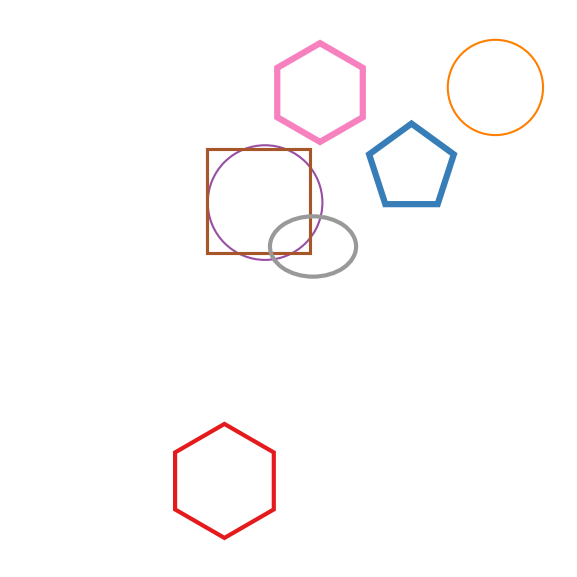[{"shape": "hexagon", "thickness": 2, "radius": 0.49, "center": [0.389, 0.166]}, {"shape": "pentagon", "thickness": 3, "radius": 0.39, "center": [0.713, 0.708]}, {"shape": "circle", "thickness": 1, "radius": 0.5, "center": [0.459, 0.648]}, {"shape": "circle", "thickness": 1, "radius": 0.41, "center": [0.858, 0.848]}, {"shape": "square", "thickness": 1.5, "radius": 0.45, "center": [0.448, 0.651]}, {"shape": "hexagon", "thickness": 3, "radius": 0.43, "center": [0.554, 0.839]}, {"shape": "oval", "thickness": 2, "radius": 0.37, "center": [0.542, 0.572]}]